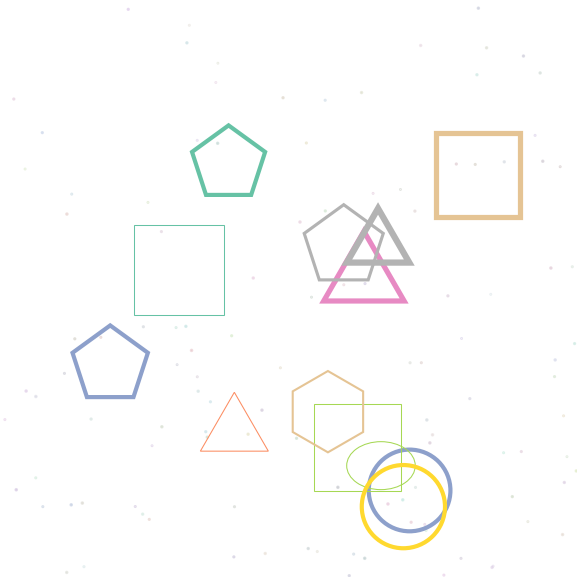[{"shape": "pentagon", "thickness": 2, "radius": 0.33, "center": [0.396, 0.715]}, {"shape": "square", "thickness": 0.5, "radius": 0.39, "center": [0.31, 0.531]}, {"shape": "triangle", "thickness": 0.5, "radius": 0.34, "center": [0.406, 0.252]}, {"shape": "pentagon", "thickness": 2, "radius": 0.34, "center": [0.191, 0.367]}, {"shape": "circle", "thickness": 2, "radius": 0.35, "center": [0.709, 0.15]}, {"shape": "triangle", "thickness": 2.5, "radius": 0.4, "center": [0.63, 0.518]}, {"shape": "oval", "thickness": 0.5, "radius": 0.3, "center": [0.66, 0.193]}, {"shape": "square", "thickness": 0.5, "radius": 0.38, "center": [0.619, 0.225]}, {"shape": "circle", "thickness": 2, "radius": 0.36, "center": [0.698, 0.122]}, {"shape": "hexagon", "thickness": 1, "radius": 0.35, "center": [0.568, 0.286]}, {"shape": "square", "thickness": 2.5, "radius": 0.36, "center": [0.828, 0.696]}, {"shape": "triangle", "thickness": 3, "radius": 0.31, "center": [0.655, 0.576]}, {"shape": "pentagon", "thickness": 1.5, "radius": 0.36, "center": [0.595, 0.573]}]